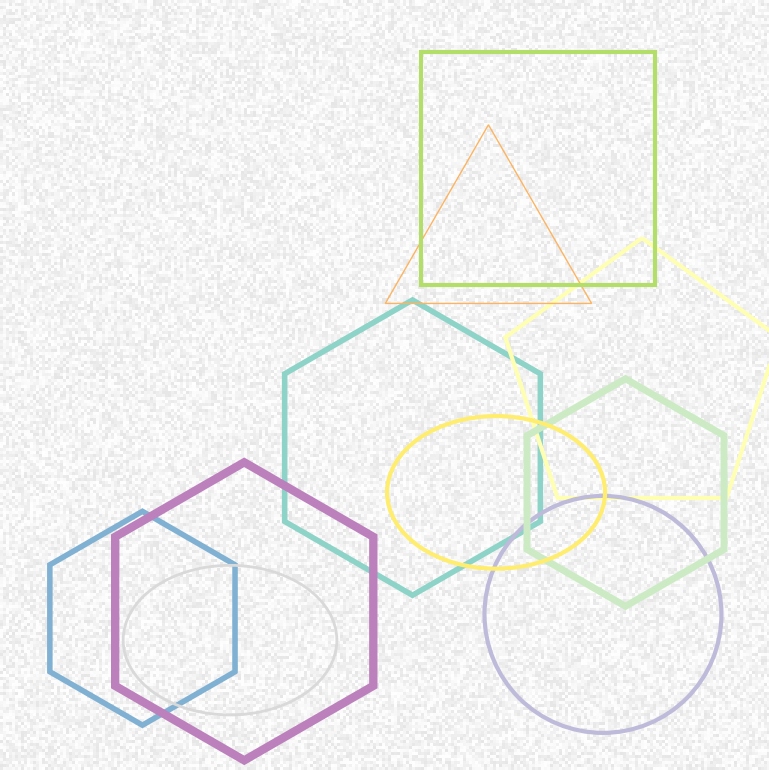[{"shape": "hexagon", "thickness": 2, "radius": 0.96, "center": [0.536, 0.419]}, {"shape": "pentagon", "thickness": 1.5, "radius": 0.93, "center": [0.834, 0.504]}, {"shape": "circle", "thickness": 1.5, "radius": 0.77, "center": [0.783, 0.202]}, {"shape": "hexagon", "thickness": 2, "radius": 0.69, "center": [0.185, 0.197]}, {"shape": "triangle", "thickness": 0.5, "radius": 0.77, "center": [0.634, 0.683]}, {"shape": "square", "thickness": 1.5, "radius": 0.76, "center": [0.698, 0.781]}, {"shape": "oval", "thickness": 1, "radius": 0.69, "center": [0.299, 0.169]}, {"shape": "hexagon", "thickness": 3, "radius": 0.97, "center": [0.317, 0.206]}, {"shape": "hexagon", "thickness": 2.5, "radius": 0.74, "center": [0.812, 0.36]}, {"shape": "oval", "thickness": 1.5, "radius": 0.71, "center": [0.644, 0.361]}]